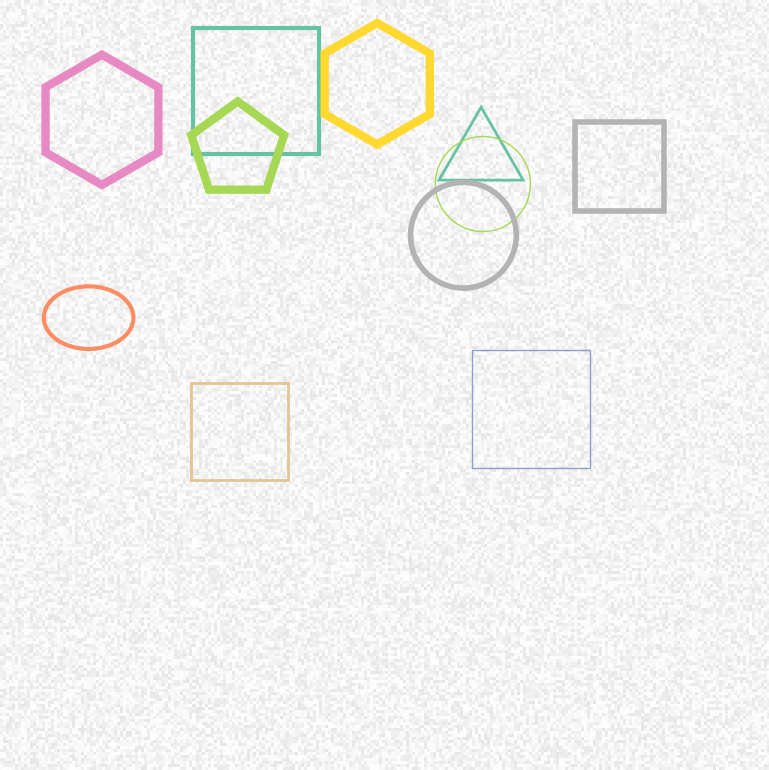[{"shape": "triangle", "thickness": 1, "radius": 0.32, "center": [0.625, 0.798]}, {"shape": "square", "thickness": 1.5, "radius": 0.41, "center": [0.332, 0.882]}, {"shape": "oval", "thickness": 1.5, "radius": 0.29, "center": [0.115, 0.587]}, {"shape": "square", "thickness": 0.5, "radius": 0.38, "center": [0.689, 0.469]}, {"shape": "hexagon", "thickness": 3, "radius": 0.42, "center": [0.132, 0.844]}, {"shape": "circle", "thickness": 0.5, "radius": 0.31, "center": [0.627, 0.761]}, {"shape": "pentagon", "thickness": 3, "radius": 0.32, "center": [0.309, 0.805]}, {"shape": "hexagon", "thickness": 3, "radius": 0.39, "center": [0.49, 0.891]}, {"shape": "square", "thickness": 1, "radius": 0.31, "center": [0.311, 0.44]}, {"shape": "square", "thickness": 2, "radius": 0.29, "center": [0.805, 0.784]}, {"shape": "circle", "thickness": 2, "radius": 0.34, "center": [0.602, 0.695]}]